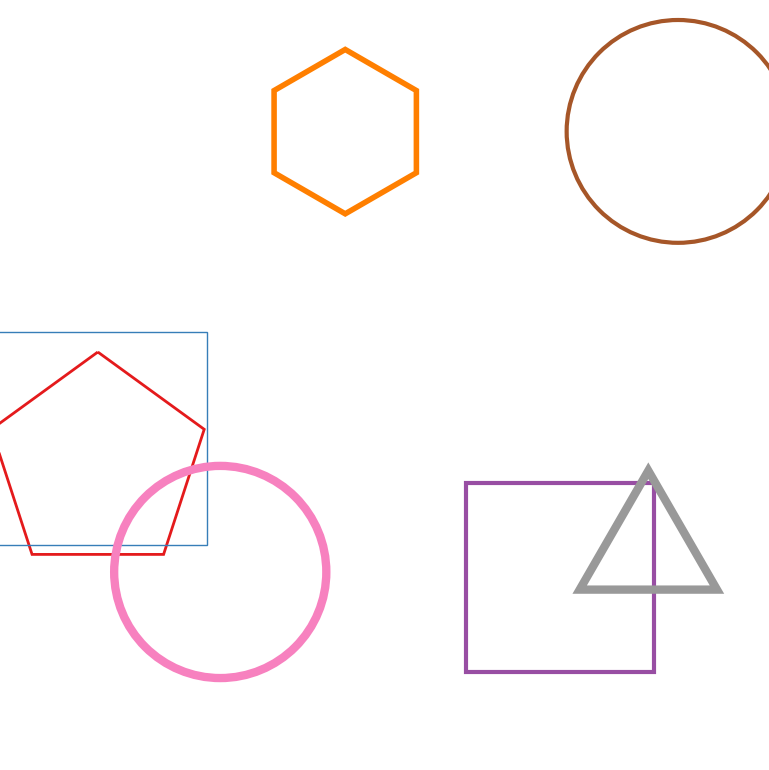[{"shape": "pentagon", "thickness": 1, "radius": 0.73, "center": [0.127, 0.398]}, {"shape": "square", "thickness": 0.5, "radius": 0.69, "center": [0.13, 0.43]}, {"shape": "square", "thickness": 1.5, "radius": 0.61, "center": [0.727, 0.25]}, {"shape": "hexagon", "thickness": 2, "radius": 0.53, "center": [0.448, 0.829]}, {"shape": "circle", "thickness": 1.5, "radius": 0.72, "center": [0.881, 0.829]}, {"shape": "circle", "thickness": 3, "radius": 0.69, "center": [0.286, 0.257]}, {"shape": "triangle", "thickness": 3, "radius": 0.51, "center": [0.842, 0.286]}]